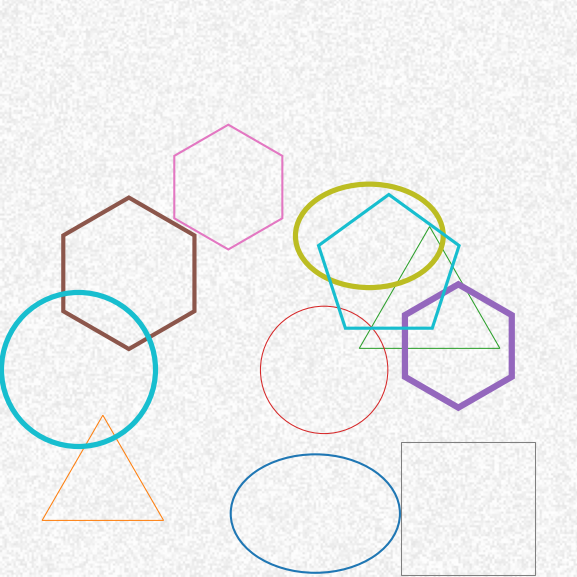[{"shape": "oval", "thickness": 1, "radius": 0.73, "center": [0.546, 0.11]}, {"shape": "triangle", "thickness": 0.5, "radius": 0.61, "center": [0.178, 0.159]}, {"shape": "triangle", "thickness": 0.5, "radius": 0.7, "center": [0.744, 0.466]}, {"shape": "circle", "thickness": 0.5, "radius": 0.55, "center": [0.561, 0.359]}, {"shape": "hexagon", "thickness": 3, "radius": 0.53, "center": [0.794, 0.4]}, {"shape": "hexagon", "thickness": 2, "radius": 0.66, "center": [0.223, 0.526]}, {"shape": "hexagon", "thickness": 1, "radius": 0.54, "center": [0.395, 0.675]}, {"shape": "square", "thickness": 0.5, "radius": 0.58, "center": [0.81, 0.119]}, {"shape": "oval", "thickness": 2.5, "radius": 0.64, "center": [0.64, 0.591]}, {"shape": "circle", "thickness": 2.5, "radius": 0.67, "center": [0.136, 0.359]}, {"shape": "pentagon", "thickness": 1.5, "radius": 0.64, "center": [0.673, 0.534]}]